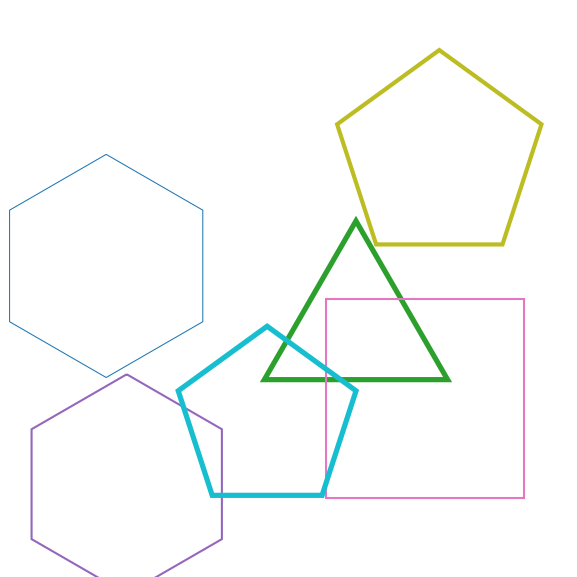[{"shape": "hexagon", "thickness": 0.5, "radius": 0.97, "center": [0.184, 0.539]}, {"shape": "triangle", "thickness": 2.5, "radius": 0.92, "center": [0.616, 0.433]}, {"shape": "hexagon", "thickness": 1, "radius": 0.95, "center": [0.219, 0.161]}, {"shape": "square", "thickness": 1, "radius": 0.86, "center": [0.736, 0.309]}, {"shape": "pentagon", "thickness": 2, "radius": 0.93, "center": [0.761, 0.726]}, {"shape": "pentagon", "thickness": 2.5, "radius": 0.81, "center": [0.463, 0.272]}]